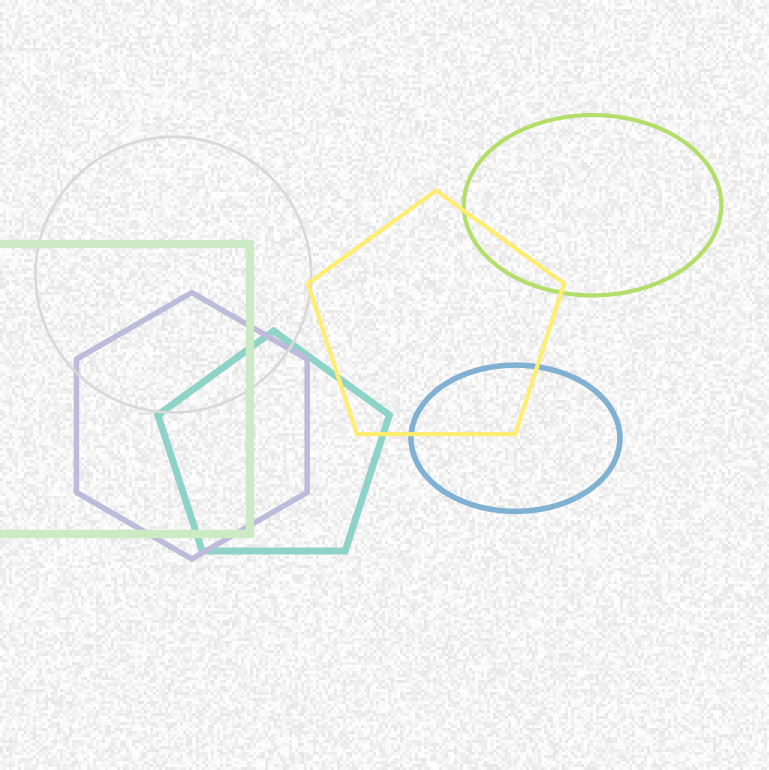[{"shape": "pentagon", "thickness": 2.5, "radius": 0.79, "center": [0.355, 0.412]}, {"shape": "hexagon", "thickness": 2, "radius": 0.87, "center": [0.249, 0.447]}, {"shape": "oval", "thickness": 2, "radius": 0.68, "center": [0.669, 0.431]}, {"shape": "oval", "thickness": 1.5, "radius": 0.84, "center": [0.769, 0.733]}, {"shape": "circle", "thickness": 1, "radius": 0.9, "center": [0.225, 0.643]}, {"shape": "square", "thickness": 3, "radius": 0.94, "center": [0.136, 0.495]}, {"shape": "pentagon", "thickness": 1.5, "radius": 0.87, "center": [0.566, 0.578]}]